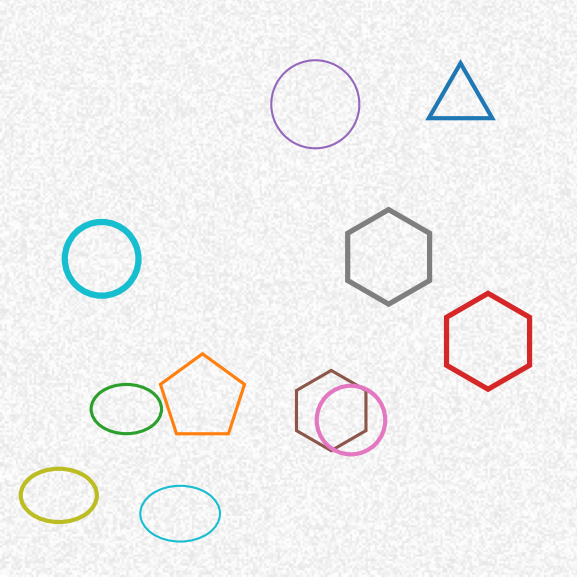[{"shape": "triangle", "thickness": 2, "radius": 0.32, "center": [0.797, 0.826]}, {"shape": "pentagon", "thickness": 1.5, "radius": 0.38, "center": [0.351, 0.31]}, {"shape": "oval", "thickness": 1.5, "radius": 0.3, "center": [0.219, 0.291]}, {"shape": "hexagon", "thickness": 2.5, "radius": 0.42, "center": [0.845, 0.408]}, {"shape": "circle", "thickness": 1, "radius": 0.38, "center": [0.546, 0.819]}, {"shape": "hexagon", "thickness": 1.5, "radius": 0.35, "center": [0.574, 0.288]}, {"shape": "circle", "thickness": 2, "radius": 0.3, "center": [0.608, 0.272]}, {"shape": "hexagon", "thickness": 2.5, "radius": 0.41, "center": [0.673, 0.554]}, {"shape": "oval", "thickness": 2, "radius": 0.33, "center": [0.102, 0.141]}, {"shape": "circle", "thickness": 3, "radius": 0.32, "center": [0.176, 0.551]}, {"shape": "oval", "thickness": 1, "radius": 0.34, "center": [0.312, 0.11]}]